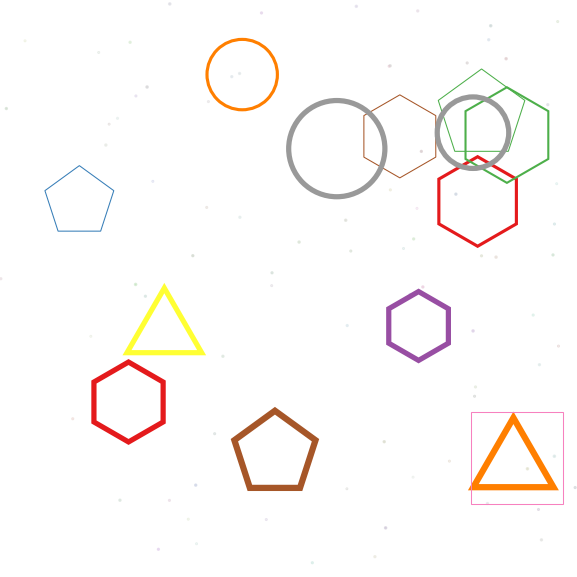[{"shape": "hexagon", "thickness": 1.5, "radius": 0.39, "center": [0.827, 0.65]}, {"shape": "hexagon", "thickness": 2.5, "radius": 0.35, "center": [0.223, 0.303]}, {"shape": "pentagon", "thickness": 0.5, "radius": 0.31, "center": [0.137, 0.65]}, {"shape": "pentagon", "thickness": 0.5, "radius": 0.39, "center": [0.834, 0.801]}, {"shape": "hexagon", "thickness": 1, "radius": 0.41, "center": [0.878, 0.765]}, {"shape": "hexagon", "thickness": 2.5, "radius": 0.3, "center": [0.725, 0.435]}, {"shape": "triangle", "thickness": 3, "radius": 0.4, "center": [0.889, 0.196]}, {"shape": "circle", "thickness": 1.5, "radius": 0.3, "center": [0.419, 0.87]}, {"shape": "triangle", "thickness": 2.5, "radius": 0.37, "center": [0.285, 0.426]}, {"shape": "hexagon", "thickness": 0.5, "radius": 0.36, "center": [0.692, 0.763]}, {"shape": "pentagon", "thickness": 3, "radius": 0.37, "center": [0.476, 0.214]}, {"shape": "square", "thickness": 0.5, "radius": 0.4, "center": [0.895, 0.206]}, {"shape": "circle", "thickness": 2.5, "radius": 0.31, "center": [0.819, 0.769]}, {"shape": "circle", "thickness": 2.5, "radius": 0.42, "center": [0.583, 0.742]}]